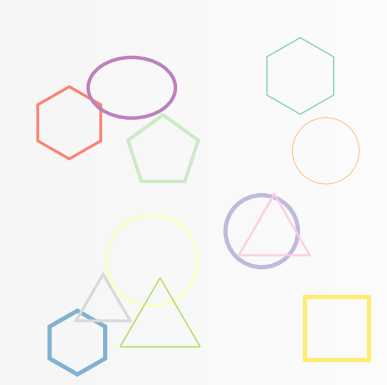[{"shape": "hexagon", "thickness": 1, "radius": 0.5, "center": [0.775, 0.803]}, {"shape": "circle", "thickness": 1.5, "radius": 0.59, "center": [0.392, 0.324]}, {"shape": "circle", "thickness": 3, "radius": 0.47, "center": [0.675, 0.399]}, {"shape": "hexagon", "thickness": 2, "radius": 0.47, "center": [0.179, 0.681]}, {"shape": "hexagon", "thickness": 3, "radius": 0.41, "center": [0.2, 0.11]}, {"shape": "circle", "thickness": 0.5, "radius": 0.43, "center": [0.841, 0.608]}, {"shape": "triangle", "thickness": 1, "radius": 0.6, "center": [0.413, 0.159]}, {"shape": "triangle", "thickness": 1.5, "radius": 0.53, "center": [0.708, 0.39]}, {"shape": "triangle", "thickness": 2, "radius": 0.4, "center": [0.266, 0.207]}, {"shape": "oval", "thickness": 2.5, "radius": 0.56, "center": [0.34, 0.772]}, {"shape": "pentagon", "thickness": 2.5, "radius": 0.48, "center": [0.421, 0.606]}, {"shape": "square", "thickness": 3, "radius": 0.41, "center": [0.87, 0.147]}]